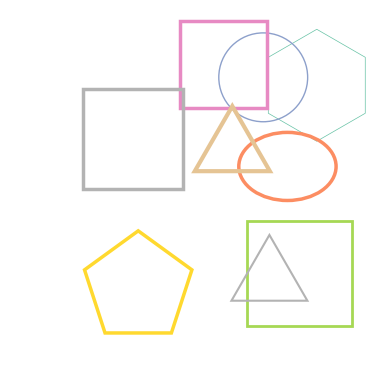[{"shape": "hexagon", "thickness": 0.5, "radius": 0.73, "center": [0.823, 0.779]}, {"shape": "oval", "thickness": 2.5, "radius": 0.63, "center": [0.747, 0.568]}, {"shape": "circle", "thickness": 1, "radius": 0.58, "center": [0.684, 0.799]}, {"shape": "square", "thickness": 2.5, "radius": 0.56, "center": [0.58, 0.832]}, {"shape": "square", "thickness": 2, "radius": 0.68, "center": [0.777, 0.29]}, {"shape": "pentagon", "thickness": 2.5, "radius": 0.73, "center": [0.359, 0.254]}, {"shape": "triangle", "thickness": 3, "radius": 0.56, "center": [0.603, 0.612]}, {"shape": "triangle", "thickness": 1.5, "radius": 0.57, "center": [0.7, 0.276]}, {"shape": "square", "thickness": 2.5, "radius": 0.65, "center": [0.346, 0.64]}]